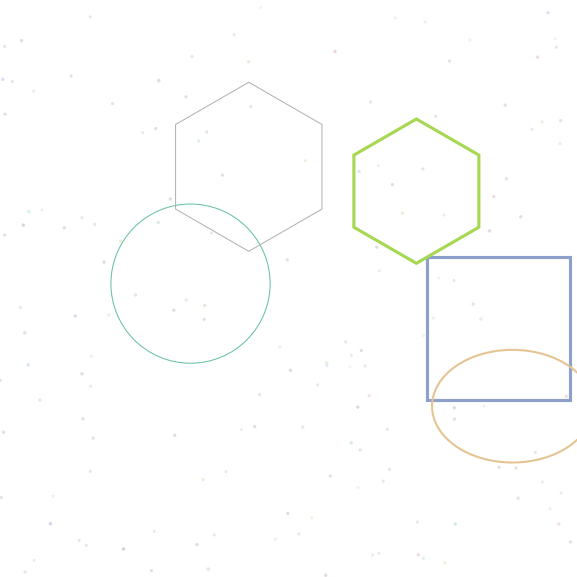[{"shape": "circle", "thickness": 0.5, "radius": 0.69, "center": [0.33, 0.508]}, {"shape": "square", "thickness": 1.5, "radius": 0.62, "center": [0.863, 0.431]}, {"shape": "hexagon", "thickness": 1.5, "radius": 0.62, "center": [0.721, 0.668]}, {"shape": "oval", "thickness": 1, "radius": 0.7, "center": [0.887, 0.296]}, {"shape": "hexagon", "thickness": 0.5, "radius": 0.73, "center": [0.431, 0.71]}]